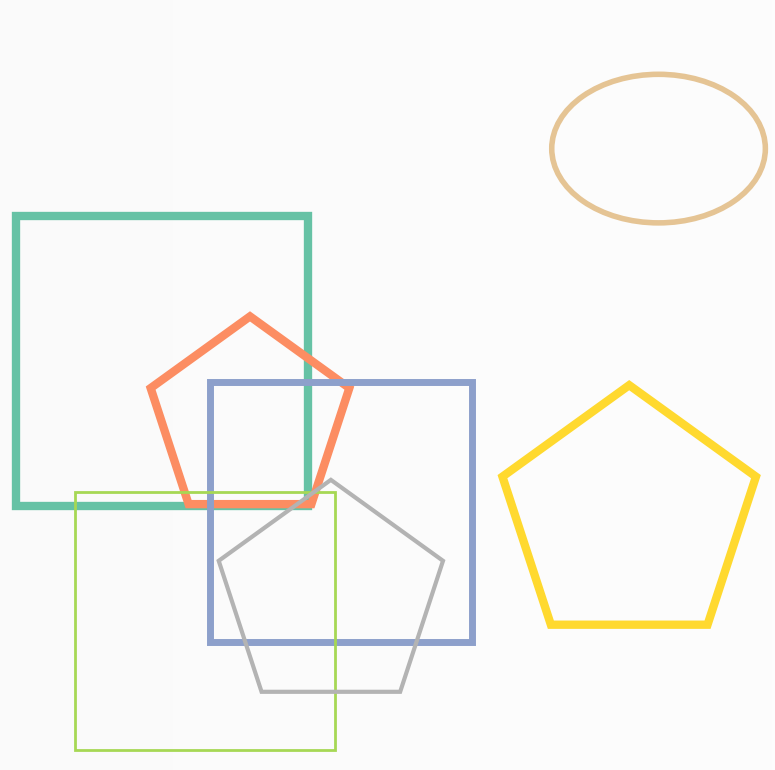[{"shape": "square", "thickness": 3, "radius": 0.94, "center": [0.209, 0.531]}, {"shape": "pentagon", "thickness": 3, "radius": 0.67, "center": [0.323, 0.454]}, {"shape": "square", "thickness": 2.5, "radius": 0.84, "center": [0.44, 0.335]}, {"shape": "square", "thickness": 1, "radius": 0.84, "center": [0.264, 0.194]}, {"shape": "pentagon", "thickness": 3, "radius": 0.86, "center": [0.812, 0.328]}, {"shape": "oval", "thickness": 2, "radius": 0.69, "center": [0.85, 0.807]}, {"shape": "pentagon", "thickness": 1.5, "radius": 0.76, "center": [0.427, 0.225]}]